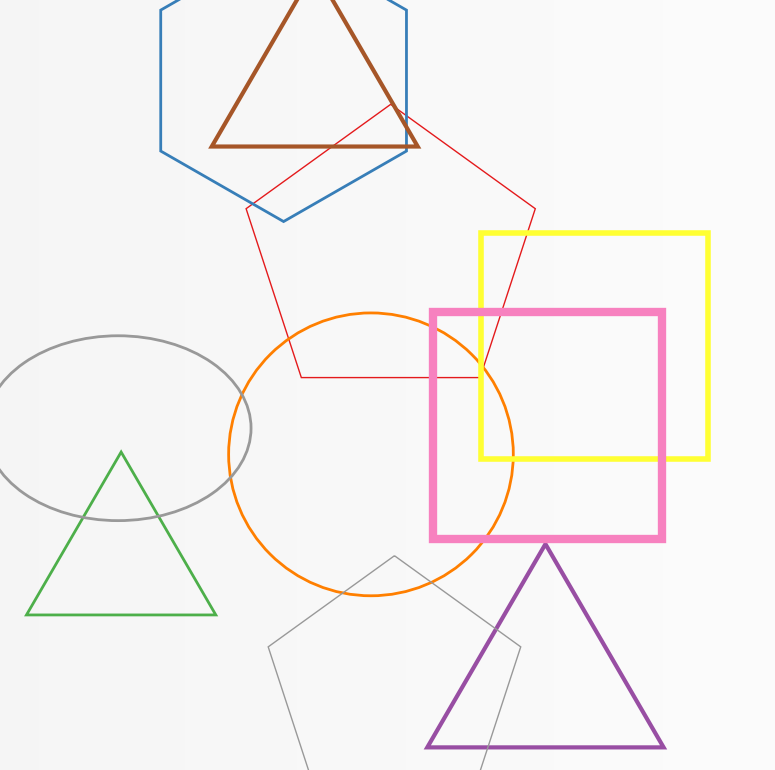[{"shape": "pentagon", "thickness": 0.5, "radius": 0.98, "center": [0.504, 0.668]}, {"shape": "hexagon", "thickness": 1, "radius": 0.92, "center": [0.366, 0.895]}, {"shape": "triangle", "thickness": 1, "radius": 0.71, "center": [0.156, 0.272]}, {"shape": "triangle", "thickness": 1.5, "radius": 0.88, "center": [0.704, 0.117]}, {"shape": "circle", "thickness": 1, "radius": 0.92, "center": [0.479, 0.41]}, {"shape": "square", "thickness": 2, "radius": 0.73, "center": [0.767, 0.551]}, {"shape": "triangle", "thickness": 1.5, "radius": 0.77, "center": [0.406, 0.886]}, {"shape": "square", "thickness": 3, "radius": 0.74, "center": [0.706, 0.447]}, {"shape": "oval", "thickness": 1, "radius": 0.86, "center": [0.152, 0.444]}, {"shape": "pentagon", "thickness": 0.5, "radius": 0.86, "center": [0.509, 0.107]}]